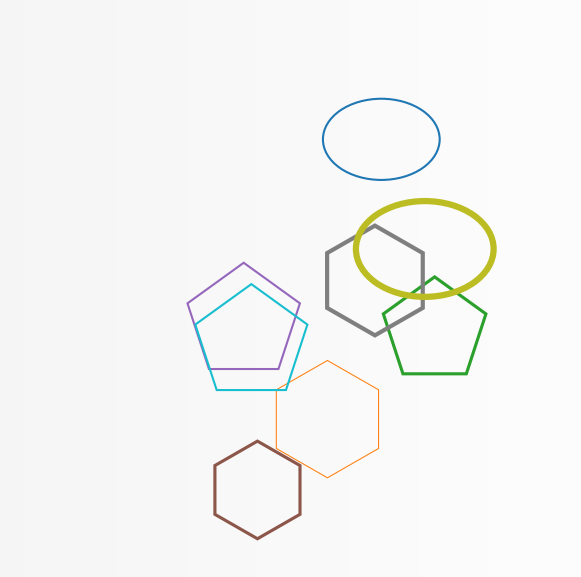[{"shape": "oval", "thickness": 1, "radius": 0.5, "center": [0.656, 0.758]}, {"shape": "hexagon", "thickness": 0.5, "radius": 0.51, "center": [0.563, 0.273]}, {"shape": "pentagon", "thickness": 1.5, "radius": 0.46, "center": [0.748, 0.427]}, {"shape": "pentagon", "thickness": 1, "radius": 0.51, "center": [0.419, 0.442]}, {"shape": "hexagon", "thickness": 1.5, "radius": 0.42, "center": [0.443, 0.151]}, {"shape": "hexagon", "thickness": 2, "radius": 0.47, "center": [0.645, 0.513]}, {"shape": "oval", "thickness": 3, "radius": 0.59, "center": [0.731, 0.568]}, {"shape": "pentagon", "thickness": 1, "radius": 0.51, "center": [0.432, 0.406]}]